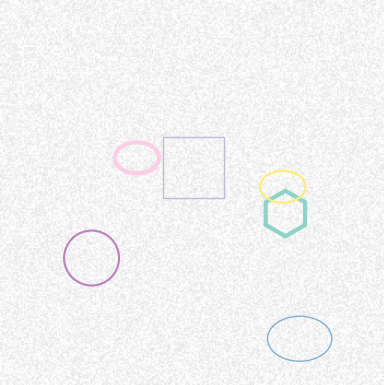[{"shape": "hexagon", "thickness": 3, "radius": 0.3, "center": [0.741, 0.445]}, {"shape": "square", "thickness": 1, "radius": 0.4, "center": [0.502, 0.564]}, {"shape": "oval", "thickness": 1, "radius": 0.42, "center": [0.778, 0.12]}, {"shape": "oval", "thickness": 3, "radius": 0.29, "center": [0.356, 0.59]}, {"shape": "circle", "thickness": 1.5, "radius": 0.36, "center": [0.238, 0.33]}, {"shape": "oval", "thickness": 1.5, "radius": 0.3, "center": [0.734, 0.515]}]